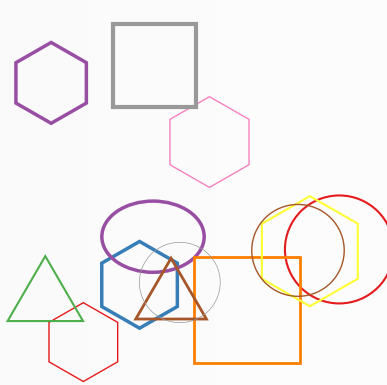[{"shape": "hexagon", "thickness": 1, "radius": 0.51, "center": [0.215, 0.111]}, {"shape": "circle", "thickness": 1.5, "radius": 0.7, "center": [0.876, 0.352]}, {"shape": "hexagon", "thickness": 2.5, "radius": 0.56, "center": [0.36, 0.26]}, {"shape": "triangle", "thickness": 1.5, "radius": 0.56, "center": [0.117, 0.222]}, {"shape": "hexagon", "thickness": 2.5, "radius": 0.52, "center": [0.132, 0.785]}, {"shape": "oval", "thickness": 2.5, "radius": 0.66, "center": [0.395, 0.385]}, {"shape": "square", "thickness": 2, "radius": 0.69, "center": [0.637, 0.194]}, {"shape": "hexagon", "thickness": 1.5, "radius": 0.71, "center": [0.8, 0.348]}, {"shape": "circle", "thickness": 1, "radius": 0.6, "center": [0.769, 0.35]}, {"shape": "triangle", "thickness": 2, "radius": 0.53, "center": [0.441, 0.224]}, {"shape": "hexagon", "thickness": 1, "radius": 0.59, "center": [0.541, 0.631]}, {"shape": "circle", "thickness": 0.5, "radius": 0.52, "center": [0.464, 0.266]}, {"shape": "square", "thickness": 3, "radius": 0.54, "center": [0.399, 0.829]}]